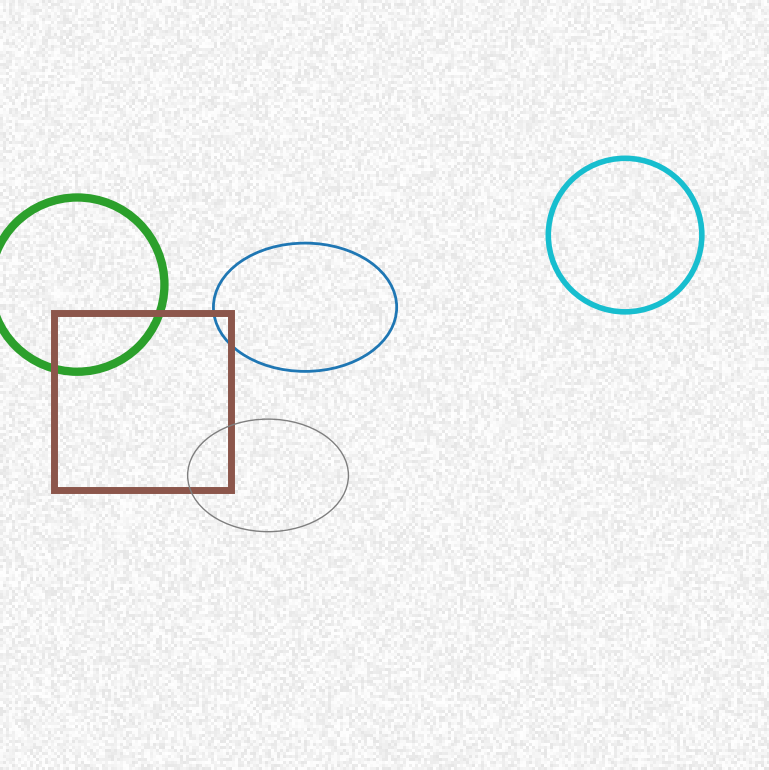[{"shape": "oval", "thickness": 1, "radius": 0.59, "center": [0.396, 0.601]}, {"shape": "circle", "thickness": 3, "radius": 0.57, "center": [0.1, 0.63]}, {"shape": "square", "thickness": 2.5, "radius": 0.57, "center": [0.185, 0.479]}, {"shape": "oval", "thickness": 0.5, "radius": 0.52, "center": [0.348, 0.383]}, {"shape": "circle", "thickness": 2, "radius": 0.5, "center": [0.812, 0.695]}]